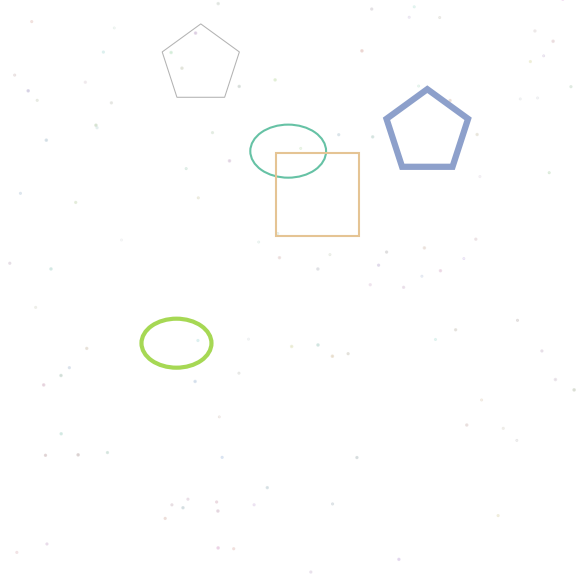[{"shape": "oval", "thickness": 1, "radius": 0.33, "center": [0.499, 0.737]}, {"shape": "pentagon", "thickness": 3, "radius": 0.37, "center": [0.74, 0.77]}, {"shape": "oval", "thickness": 2, "radius": 0.3, "center": [0.306, 0.405]}, {"shape": "square", "thickness": 1, "radius": 0.36, "center": [0.55, 0.663]}, {"shape": "pentagon", "thickness": 0.5, "radius": 0.35, "center": [0.348, 0.888]}]